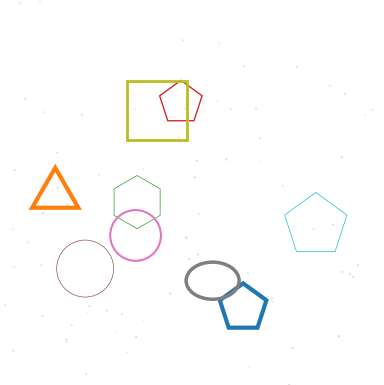[{"shape": "pentagon", "thickness": 3, "radius": 0.32, "center": [0.631, 0.2]}, {"shape": "triangle", "thickness": 3, "radius": 0.35, "center": [0.143, 0.495]}, {"shape": "hexagon", "thickness": 0.5, "radius": 0.35, "center": [0.356, 0.475]}, {"shape": "pentagon", "thickness": 1, "radius": 0.29, "center": [0.47, 0.733]}, {"shape": "circle", "thickness": 0.5, "radius": 0.37, "center": [0.221, 0.302]}, {"shape": "circle", "thickness": 1.5, "radius": 0.33, "center": [0.352, 0.388]}, {"shape": "oval", "thickness": 2.5, "radius": 0.34, "center": [0.552, 0.271]}, {"shape": "square", "thickness": 2, "radius": 0.38, "center": [0.408, 0.712]}, {"shape": "pentagon", "thickness": 0.5, "radius": 0.43, "center": [0.82, 0.415]}]